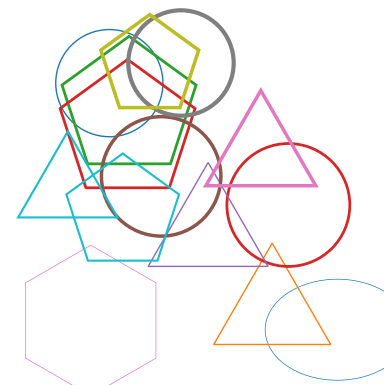[{"shape": "circle", "thickness": 1, "radius": 0.7, "center": [0.284, 0.784]}, {"shape": "oval", "thickness": 0.5, "radius": 0.94, "center": [0.876, 0.144]}, {"shape": "triangle", "thickness": 1, "radius": 0.88, "center": [0.707, 0.193]}, {"shape": "pentagon", "thickness": 2, "radius": 0.92, "center": [0.335, 0.723]}, {"shape": "pentagon", "thickness": 2, "radius": 0.92, "center": [0.331, 0.661]}, {"shape": "circle", "thickness": 2, "radius": 0.8, "center": [0.749, 0.468]}, {"shape": "triangle", "thickness": 1, "radius": 0.9, "center": [0.541, 0.398]}, {"shape": "circle", "thickness": 2.5, "radius": 0.78, "center": [0.419, 0.542]}, {"shape": "triangle", "thickness": 2.5, "radius": 0.82, "center": [0.677, 0.6]}, {"shape": "hexagon", "thickness": 0.5, "radius": 0.98, "center": [0.236, 0.168]}, {"shape": "circle", "thickness": 3, "radius": 0.68, "center": [0.47, 0.836]}, {"shape": "pentagon", "thickness": 2.5, "radius": 0.67, "center": [0.389, 0.829]}, {"shape": "pentagon", "thickness": 1.5, "radius": 0.77, "center": [0.319, 0.447]}, {"shape": "triangle", "thickness": 1.5, "radius": 0.75, "center": [0.176, 0.51]}]